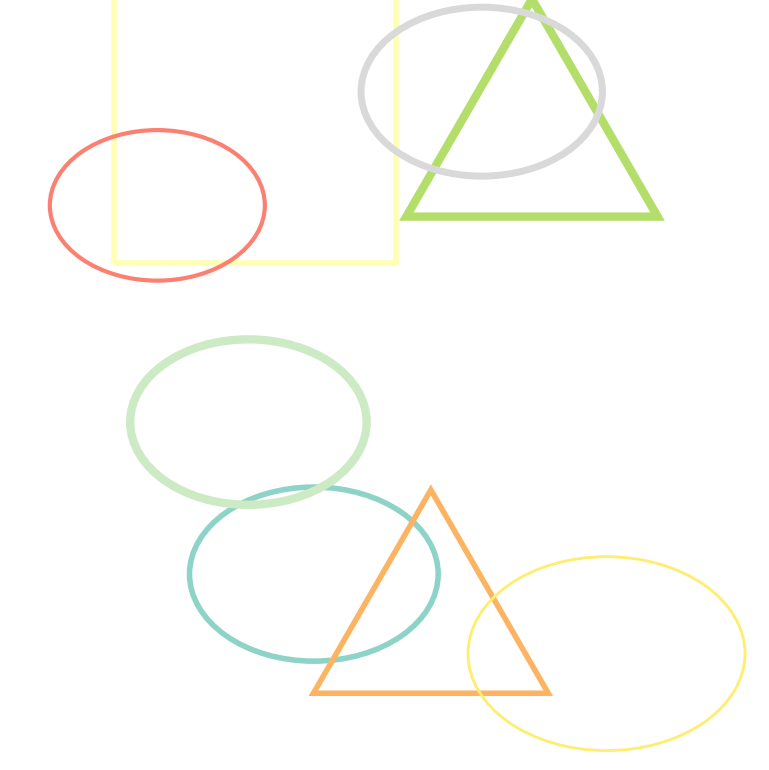[{"shape": "oval", "thickness": 2, "radius": 0.81, "center": [0.408, 0.254]}, {"shape": "square", "thickness": 2, "radius": 0.91, "center": [0.331, 0.841]}, {"shape": "oval", "thickness": 1.5, "radius": 0.7, "center": [0.204, 0.733]}, {"shape": "triangle", "thickness": 2, "radius": 0.88, "center": [0.56, 0.188]}, {"shape": "triangle", "thickness": 3, "radius": 0.94, "center": [0.691, 0.813]}, {"shape": "oval", "thickness": 2.5, "radius": 0.78, "center": [0.626, 0.881]}, {"shape": "oval", "thickness": 3, "radius": 0.77, "center": [0.323, 0.452]}, {"shape": "oval", "thickness": 1, "radius": 0.9, "center": [0.788, 0.151]}]